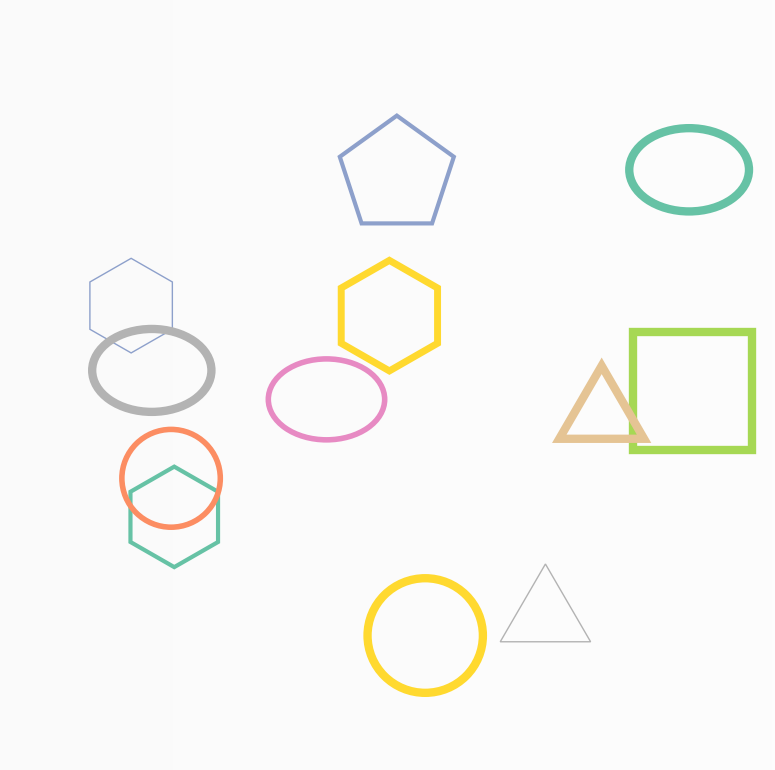[{"shape": "oval", "thickness": 3, "radius": 0.39, "center": [0.889, 0.779]}, {"shape": "hexagon", "thickness": 1.5, "radius": 0.33, "center": [0.225, 0.329]}, {"shape": "circle", "thickness": 2, "radius": 0.32, "center": [0.221, 0.379]}, {"shape": "pentagon", "thickness": 1.5, "radius": 0.39, "center": [0.512, 0.772]}, {"shape": "hexagon", "thickness": 0.5, "radius": 0.31, "center": [0.169, 0.603]}, {"shape": "oval", "thickness": 2, "radius": 0.38, "center": [0.421, 0.481]}, {"shape": "square", "thickness": 3, "radius": 0.39, "center": [0.894, 0.492]}, {"shape": "circle", "thickness": 3, "radius": 0.37, "center": [0.549, 0.175]}, {"shape": "hexagon", "thickness": 2.5, "radius": 0.36, "center": [0.502, 0.59]}, {"shape": "triangle", "thickness": 3, "radius": 0.32, "center": [0.776, 0.462]}, {"shape": "triangle", "thickness": 0.5, "radius": 0.34, "center": [0.704, 0.2]}, {"shape": "oval", "thickness": 3, "radius": 0.38, "center": [0.196, 0.519]}]